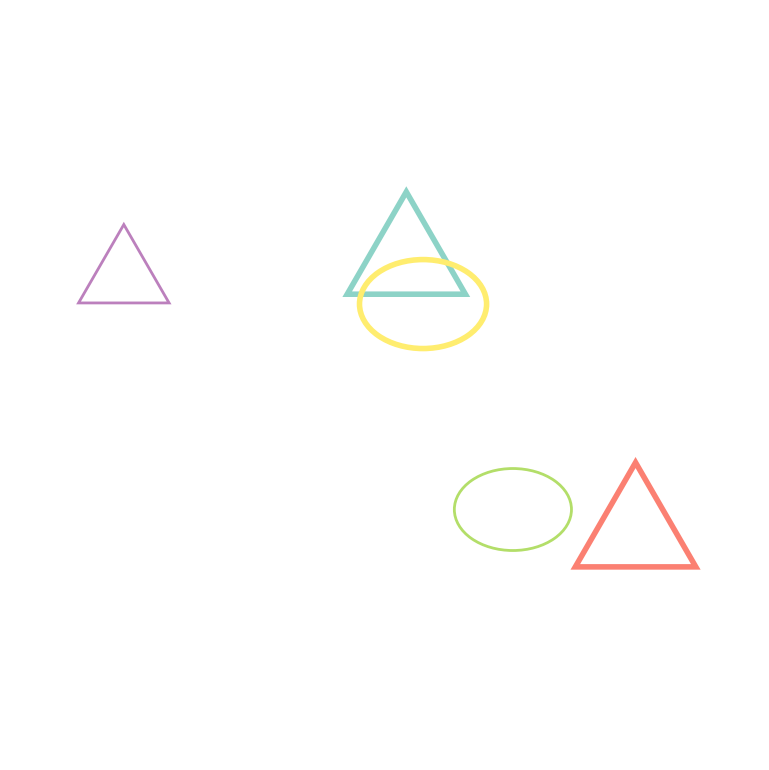[{"shape": "triangle", "thickness": 2, "radius": 0.44, "center": [0.528, 0.662]}, {"shape": "triangle", "thickness": 2, "radius": 0.45, "center": [0.825, 0.309]}, {"shape": "oval", "thickness": 1, "radius": 0.38, "center": [0.666, 0.338]}, {"shape": "triangle", "thickness": 1, "radius": 0.34, "center": [0.161, 0.641]}, {"shape": "oval", "thickness": 2, "radius": 0.41, "center": [0.549, 0.605]}]